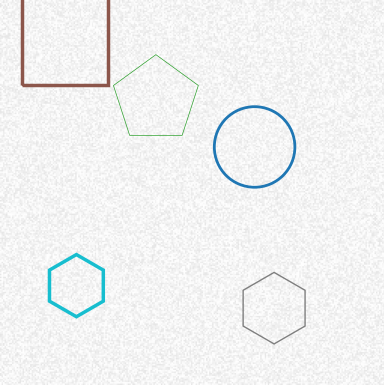[{"shape": "circle", "thickness": 2, "radius": 0.52, "center": [0.661, 0.618]}, {"shape": "pentagon", "thickness": 0.5, "radius": 0.58, "center": [0.405, 0.742]}, {"shape": "square", "thickness": 2.5, "radius": 0.56, "center": [0.17, 0.892]}, {"shape": "hexagon", "thickness": 1, "radius": 0.46, "center": [0.712, 0.2]}, {"shape": "hexagon", "thickness": 2.5, "radius": 0.4, "center": [0.198, 0.258]}]